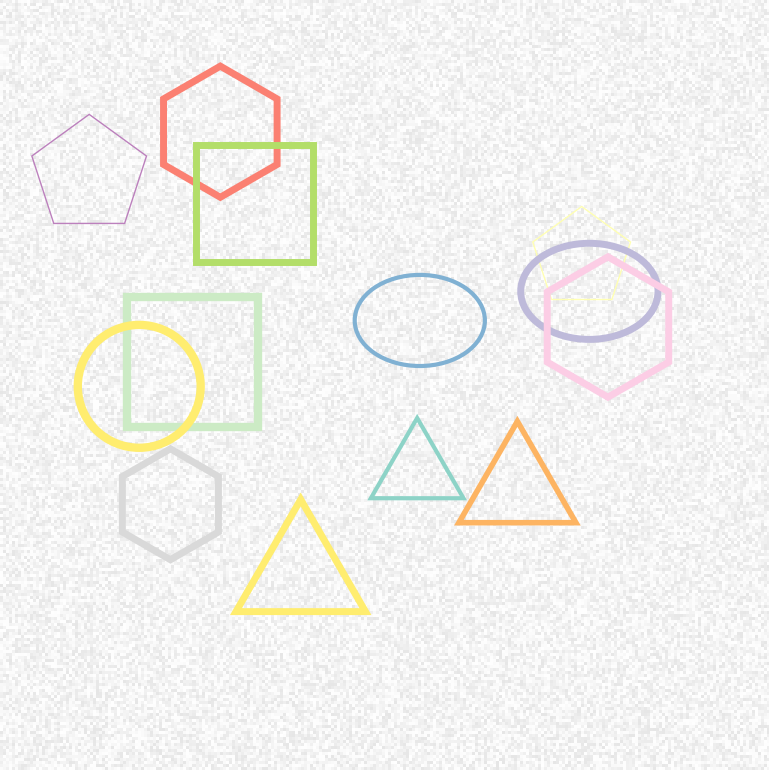[{"shape": "triangle", "thickness": 1.5, "radius": 0.35, "center": [0.542, 0.388]}, {"shape": "pentagon", "thickness": 0.5, "radius": 0.33, "center": [0.755, 0.665]}, {"shape": "oval", "thickness": 2.5, "radius": 0.45, "center": [0.765, 0.622]}, {"shape": "hexagon", "thickness": 2.5, "radius": 0.43, "center": [0.286, 0.829]}, {"shape": "oval", "thickness": 1.5, "radius": 0.42, "center": [0.545, 0.584]}, {"shape": "triangle", "thickness": 2, "radius": 0.44, "center": [0.672, 0.365]}, {"shape": "square", "thickness": 2.5, "radius": 0.38, "center": [0.331, 0.736]}, {"shape": "hexagon", "thickness": 2.5, "radius": 0.46, "center": [0.79, 0.575]}, {"shape": "hexagon", "thickness": 2.5, "radius": 0.36, "center": [0.221, 0.345]}, {"shape": "pentagon", "thickness": 0.5, "radius": 0.39, "center": [0.116, 0.773]}, {"shape": "square", "thickness": 3, "radius": 0.42, "center": [0.25, 0.53]}, {"shape": "triangle", "thickness": 2.5, "radius": 0.49, "center": [0.391, 0.254]}, {"shape": "circle", "thickness": 3, "radius": 0.4, "center": [0.181, 0.498]}]